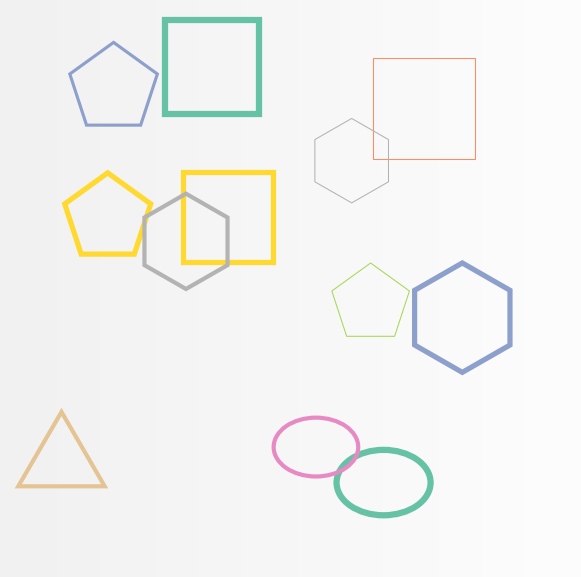[{"shape": "square", "thickness": 3, "radius": 0.4, "center": [0.365, 0.883]}, {"shape": "oval", "thickness": 3, "radius": 0.4, "center": [0.66, 0.164]}, {"shape": "square", "thickness": 0.5, "radius": 0.44, "center": [0.73, 0.811]}, {"shape": "hexagon", "thickness": 2.5, "radius": 0.47, "center": [0.795, 0.449]}, {"shape": "pentagon", "thickness": 1.5, "radius": 0.4, "center": [0.195, 0.847]}, {"shape": "oval", "thickness": 2, "radius": 0.36, "center": [0.544, 0.225]}, {"shape": "pentagon", "thickness": 0.5, "radius": 0.35, "center": [0.638, 0.474]}, {"shape": "square", "thickness": 2.5, "radius": 0.39, "center": [0.392, 0.624]}, {"shape": "pentagon", "thickness": 2.5, "radius": 0.39, "center": [0.185, 0.622]}, {"shape": "triangle", "thickness": 2, "radius": 0.43, "center": [0.106, 0.2]}, {"shape": "hexagon", "thickness": 2, "radius": 0.41, "center": [0.32, 0.581]}, {"shape": "hexagon", "thickness": 0.5, "radius": 0.37, "center": [0.605, 0.721]}]